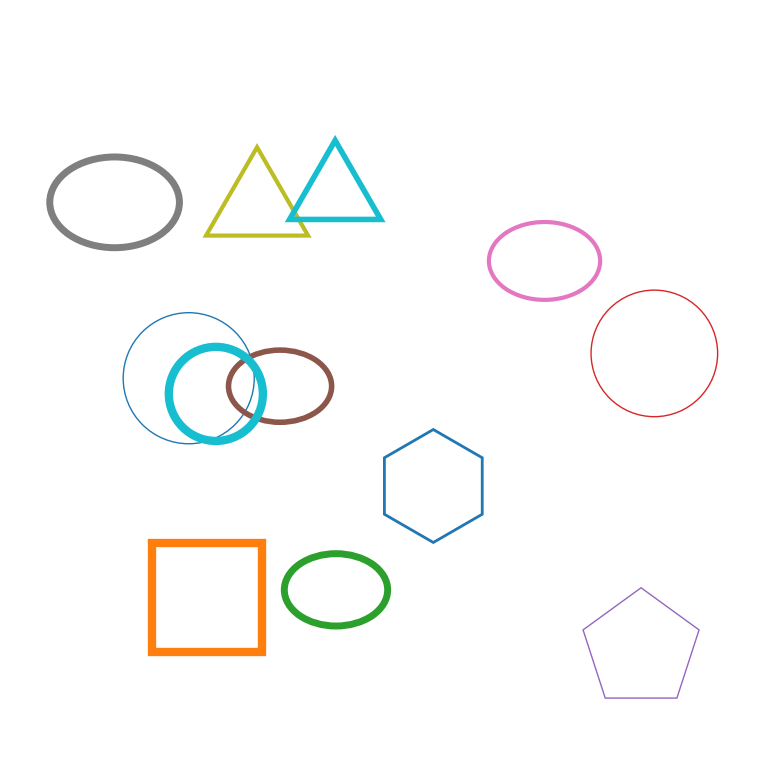[{"shape": "hexagon", "thickness": 1, "radius": 0.37, "center": [0.563, 0.369]}, {"shape": "circle", "thickness": 0.5, "radius": 0.43, "center": [0.245, 0.509]}, {"shape": "square", "thickness": 3, "radius": 0.36, "center": [0.269, 0.224]}, {"shape": "oval", "thickness": 2.5, "radius": 0.34, "center": [0.436, 0.234]}, {"shape": "circle", "thickness": 0.5, "radius": 0.41, "center": [0.85, 0.541]}, {"shape": "pentagon", "thickness": 0.5, "radius": 0.4, "center": [0.833, 0.157]}, {"shape": "oval", "thickness": 2, "radius": 0.33, "center": [0.364, 0.498]}, {"shape": "oval", "thickness": 1.5, "radius": 0.36, "center": [0.707, 0.661]}, {"shape": "oval", "thickness": 2.5, "radius": 0.42, "center": [0.149, 0.737]}, {"shape": "triangle", "thickness": 1.5, "radius": 0.38, "center": [0.334, 0.732]}, {"shape": "triangle", "thickness": 2, "radius": 0.34, "center": [0.435, 0.749]}, {"shape": "circle", "thickness": 3, "radius": 0.31, "center": [0.28, 0.488]}]